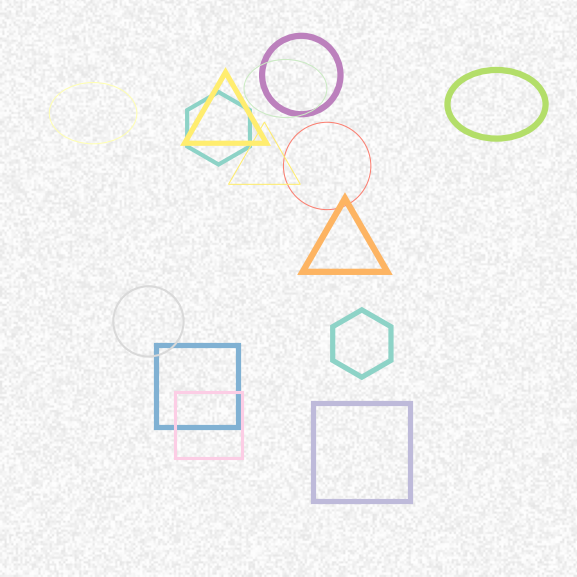[{"shape": "hexagon", "thickness": 2.5, "radius": 0.29, "center": [0.627, 0.404]}, {"shape": "hexagon", "thickness": 2, "radius": 0.31, "center": [0.378, 0.777]}, {"shape": "oval", "thickness": 0.5, "radius": 0.38, "center": [0.161, 0.803]}, {"shape": "square", "thickness": 2.5, "radius": 0.42, "center": [0.626, 0.217]}, {"shape": "circle", "thickness": 0.5, "radius": 0.38, "center": [0.566, 0.712]}, {"shape": "square", "thickness": 2.5, "radius": 0.36, "center": [0.341, 0.331]}, {"shape": "triangle", "thickness": 3, "radius": 0.42, "center": [0.597, 0.571]}, {"shape": "oval", "thickness": 3, "radius": 0.42, "center": [0.86, 0.819]}, {"shape": "square", "thickness": 1.5, "radius": 0.29, "center": [0.361, 0.263]}, {"shape": "circle", "thickness": 1, "radius": 0.3, "center": [0.257, 0.443]}, {"shape": "circle", "thickness": 3, "radius": 0.34, "center": [0.522, 0.869]}, {"shape": "oval", "thickness": 0.5, "radius": 0.36, "center": [0.494, 0.846]}, {"shape": "triangle", "thickness": 2.5, "radius": 0.41, "center": [0.391, 0.792]}, {"shape": "triangle", "thickness": 0.5, "radius": 0.36, "center": [0.458, 0.716]}]